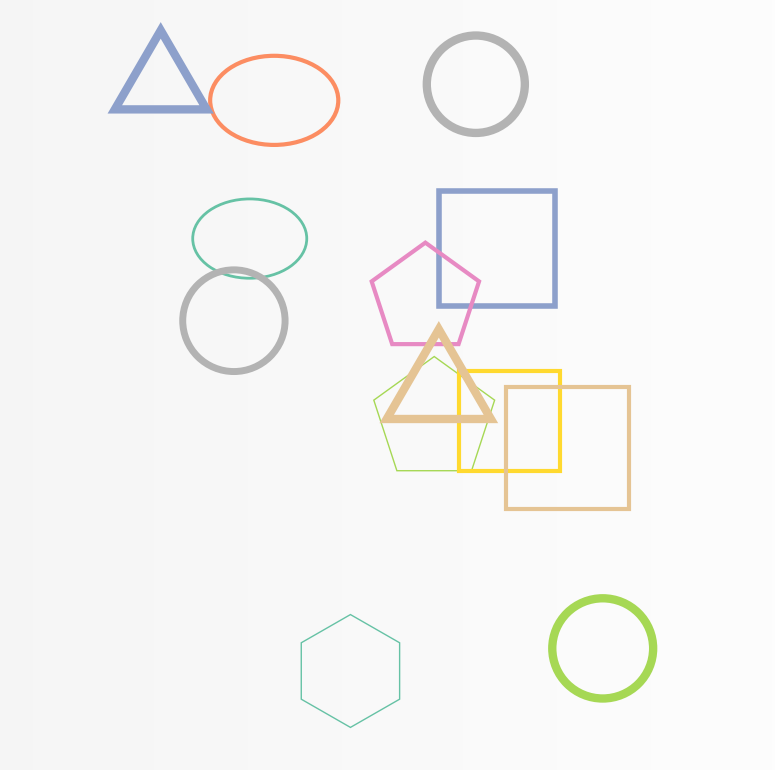[{"shape": "oval", "thickness": 1, "radius": 0.37, "center": [0.322, 0.69]}, {"shape": "hexagon", "thickness": 0.5, "radius": 0.37, "center": [0.452, 0.129]}, {"shape": "oval", "thickness": 1.5, "radius": 0.41, "center": [0.354, 0.87]}, {"shape": "triangle", "thickness": 3, "radius": 0.34, "center": [0.207, 0.892]}, {"shape": "square", "thickness": 2, "radius": 0.38, "center": [0.642, 0.678]}, {"shape": "pentagon", "thickness": 1.5, "radius": 0.36, "center": [0.549, 0.612]}, {"shape": "circle", "thickness": 3, "radius": 0.33, "center": [0.778, 0.158]}, {"shape": "pentagon", "thickness": 0.5, "radius": 0.41, "center": [0.56, 0.455]}, {"shape": "square", "thickness": 1.5, "radius": 0.33, "center": [0.657, 0.453]}, {"shape": "triangle", "thickness": 3, "radius": 0.39, "center": [0.566, 0.495]}, {"shape": "square", "thickness": 1.5, "radius": 0.4, "center": [0.733, 0.418]}, {"shape": "circle", "thickness": 3, "radius": 0.32, "center": [0.614, 0.891]}, {"shape": "circle", "thickness": 2.5, "radius": 0.33, "center": [0.302, 0.584]}]